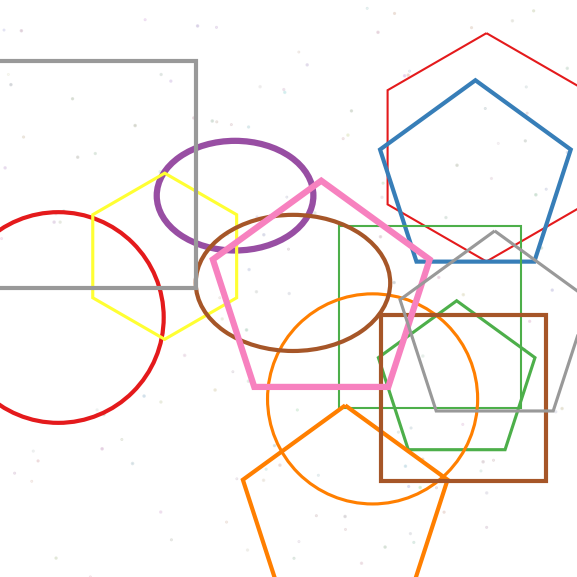[{"shape": "circle", "thickness": 2, "radius": 0.91, "center": [0.101, 0.449]}, {"shape": "hexagon", "thickness": 1, "radius": 0.99, "center": [0.842, 0.744]}, {"shape": "pentagon", "thickness": 2, "radius": 0.87, "center": [0.823, 0.687]}, {"shape": "pentagon", "thickness": 1.5, "radius": 0.71, "center": [0.791, 0.336]}, {"shape": "square", "thickness": 1, "radius": 0.79, "center": [0.744, 0.45]}, {"shape": "oval", "thickness": 3, "radius": 0.68, "center": [0.407, 0.66]}, {"shape": "pentagon", "thickness": 2, "radius": 0.93, "center": [0.598, 0.111]}, {"shape": "circle", "thickness": 1.5, "radius": 0.91, "center": [0.645, 0.308]}, {"shape": "hexagon", "thickness": 1.5, "radius": 0.72, "center": [0.285, 0.555]}, {"shape": "oval", "thickness": 2, "radius": 0.84, "center": [0.507, 0.509]}, {"shape": "square", "thickness": 2, "radius": 0.72, "center": [0.803, 0.309]}, {"shape": "pentagon", "thickness": 3, "radius": 0.99, "center": [0.556, 0.489]}, {"shape": "pentagon", "thickness": 1.5, "radius": 0.86, "center": [0.857, 0.427]}, {"shape": "square", "thickness": 2, "radius": 0.98, "center": [0.144, 0.697]}]